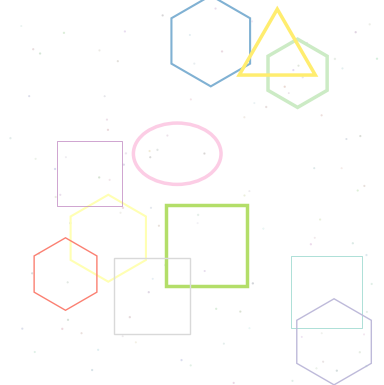[{"shape": "square", "thickness": 0.5, "radius": 0.46, "center": [0.849, 0.241]}, {"shape": "hexagon", "thickness": 1.5, "radius": 0.56, "center": [0.281, 0.381]}, {"shape": "hexagon", "thickness": 1, "radius": 0.56, "center": [0.868, 0.112]}, {"shape": "hexagon", "thickness": 1, "radius": 0.47, "center": [0.17, 0.288]}, {"shape": "hexagon", "thickness": 1.5, "radius": 0.59, "center": [0.547, 0.894]}, {"shape": "square", "thickness": 2.5, "radius": 0.53, "center": [0.536, 0.362]}, {"shape": "oval", "thickness": 2.5, "radius": 0.57, "center": [0.46, 0.601]}, {"shape": "square", "thickness": 1, "radius": 0.49, "center": [0.395, 0.231]}, {"shape": "square", "thickness": 0.5, "radius": 0.42, "center": [0.233, 0.549]}, {"shape": "hexagon", "thickness": 2.5, "radius": 0.44, "center": [0.773, 0.81]}, {"shape": "triangle", "thickness": 2.5, "radius": 0.57, "center": [0.72, 0.862]}]